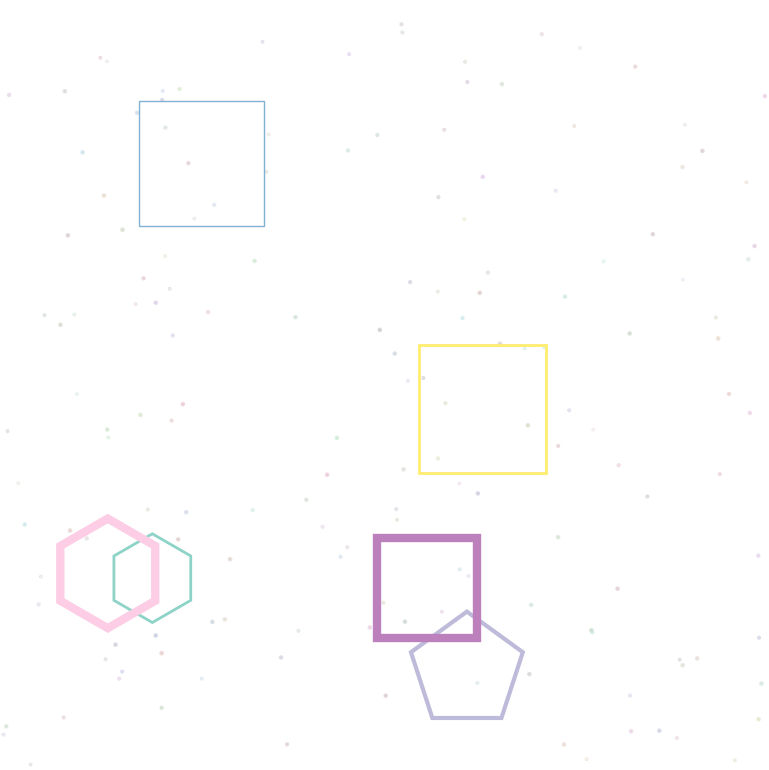[{"shape": "hexagon", "thickness": 1, "radius": 0.29, "center": [0.198, 0.249]}, {"shape": "pentagon", "thickness": 1.5, "radius": 0.38, "center": [0.606, 0.129]}, {"shape": "square", "thickness": 0.5, "radius": 0.41, "center": [0.261, 0.787]}, {"shape": "hexagon", "thickness": 3, "radius": 0.36, "center": [0.14, 0.255]}, {"shape": "square", "thickness": 3, "radius": 0.33, "center": [0.555, 0.236]}, {"shape": "square", "thickness": 1, "radius": 0.41, "center": [0.626, 0.469]}]